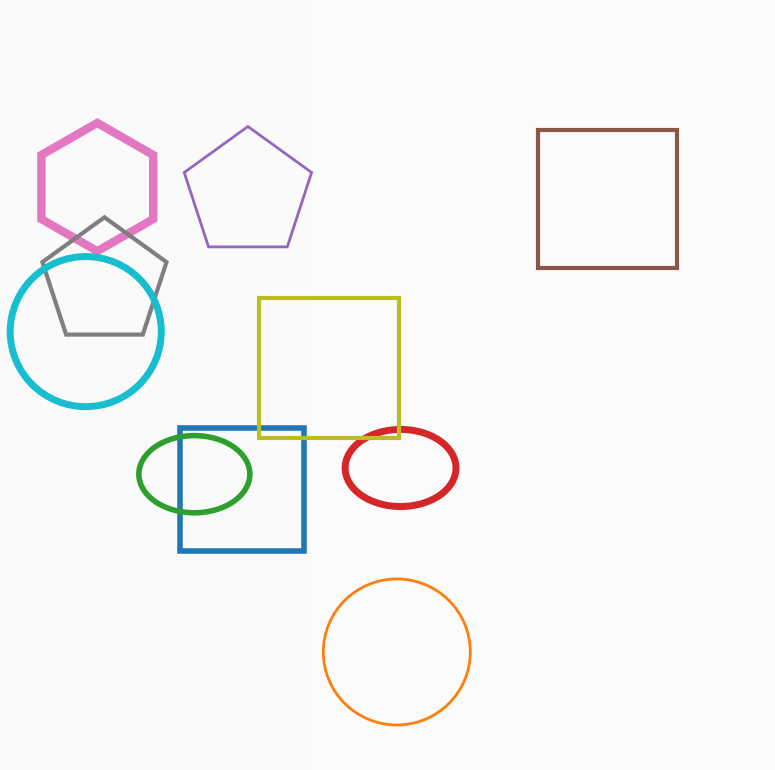[{"shape": "square", "thickness": 2, "radius": 0.4, "center": [0.312, 0.364]}, {"shape": "circle", "thickness": 1, "radius": 0.47, "center": [0.512, 0.153]}, {"shape": "oval", "thickness": 2, "radius": 0.36, "center": [0.251, 0.384]}, {"shape": "oval", "thickness": 2.5, "radius": 0.36, "center": [0.517, 0.392]}, {"shape": "pentagon", "thickness": 1, "radius": 0.43, "center": [0.32, 0.749]}, {"shape": "square", "thickness": 1.5, "radius": 0.45, "center": [0.783, 0.741]}, {"shape": "hexagon", "thickness": 3, "radius": 0.42, "center": [0.126, 0.757]}, {"shape": "pentagon", "thickness": 1.5, "radius": 0.42, "center": [0.135, 0.634]}, {"shape": "square", "thickness": 1.5, "radius": 0.45, "center": [0.425, 0.522]}, {"shape": "circle", "thickness": 2.5, "radius": 0.49, "center": [0.111, 0.569]}]